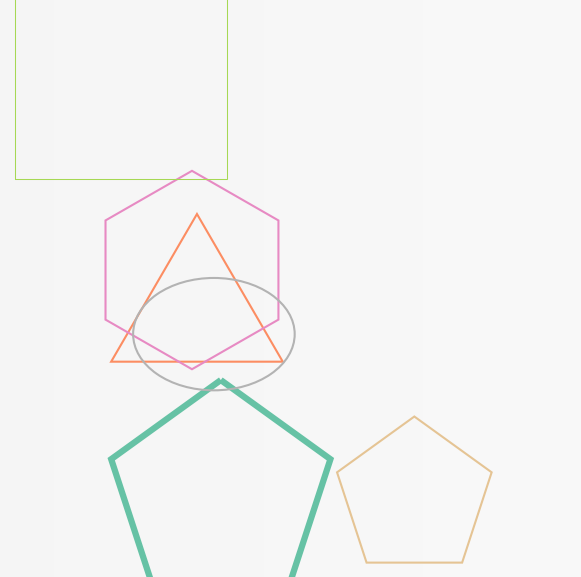[{"shape": "pentagon", "thickness": 3, "radius": 0.99, "center": [0.38, 0.143]}, {"shape": "triangle", "thickness": 1, "radius": 0.85, "center": [0.339, 0.458]}, {"shape": "hexagon", "thickness": 1, "radius": 0.86, "center": [0.33, 0.532]}, {"shape": "square", "thickness": 0.5, "radius": 0.91, "center": [0.208, 0.872]}, {"shape": "pentagon", "thickness": 1, "radius": 0.7, "center": [0.713, 0.138]}, {"shape": "oval", "thickness": 1, "radius": 0.69, "center": [0.368, 0.421]}]